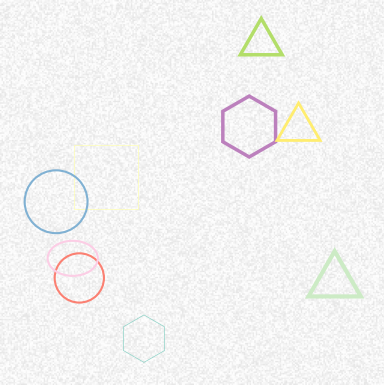[{"shape": "hexagon", "thickness": 0.5, "radius": 0.31, "center": [0.374, 0.12]}, {"shape": "square", "thickness": 0.5, "radius": 0.41, "center": [0.274, 0.539]}, {"shape": "circle", "thickness": 1.5, "radius": 0.32, "center": [0.206, 0.278]}, {"shape": "circle", "thickness": 1.5, "radius": 0.41, "center": [0.146, 0.476]}, {"shape": "triangle", "thickness": 2.5, "radius": 0.31, "center": [0.679, 0.889]}, {"shape": "oval", "thickness": 1.5, "radius": 0.33, "center": [0.189, 0.329]}, {"shape": "hexagon", "thickness": 2.5, "radius": 0.4, "center": [0.647, 0.671]}, {"shape": "triangle", "thickness": 3, "radius": 0.39, "center": [0.869, 0.269]}, {"shape": "triangle", "thickness": 2, "radius": 0.32, "center": [0.776, 0.668]}]